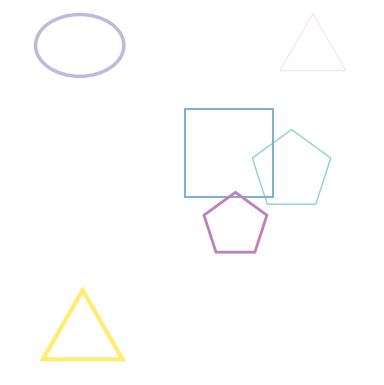[{"shape": "pentagon", "thickness": 1, "radius": 0.54, "center": [0.757, 0.556]}, {"shape": "oval", "thickness": 2.5, "radius": 0.57, "center": [0.207, 0.882]}, {"shape": "square", "thickness": 1.5, "radius": 0.57, "center": [0.594, 0.603]}, {"shape": "triangle", "thickness": 0.5, "radius": 0.5, "center": [0.813, 0.866]}, {"shape": "pentagon", "thickness": 2, "radius": 0.43, "center": [0.612, 0.415]}, {"shape": "triangle", "thickness": 3, "radius": 0.6, "center": [0.215, 0.127]}]